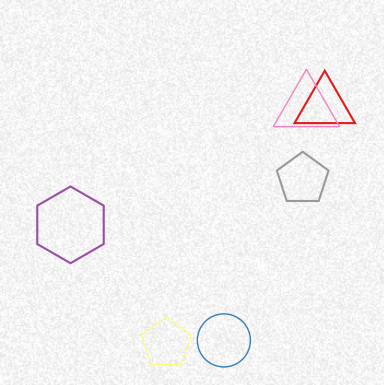[{"shape": "triangle", "thickness": 1.5, "radius": 0.45, "center": [0.844, 0.726]}, {"shape": "circle", "thickness": 1, "radius": 0.34, "center": [0.581, 0.116]}, {"shape": "hexagon", "thickness": 1.5, "radius": 0.5, "center": [0.183, 0.416]}, {"shape": "pentagon", "thickness": 0.5, "radius": 0.34, "center": [0.432, 0.109]}, {"shape": "triangle", "thickness": 1, "radius": 0.5, "center": [0.796, 0.721]}, {"shape": "pentagon", "thickness": 1.5, "radius": 0.35, "center": [0.786, 0.535]}]